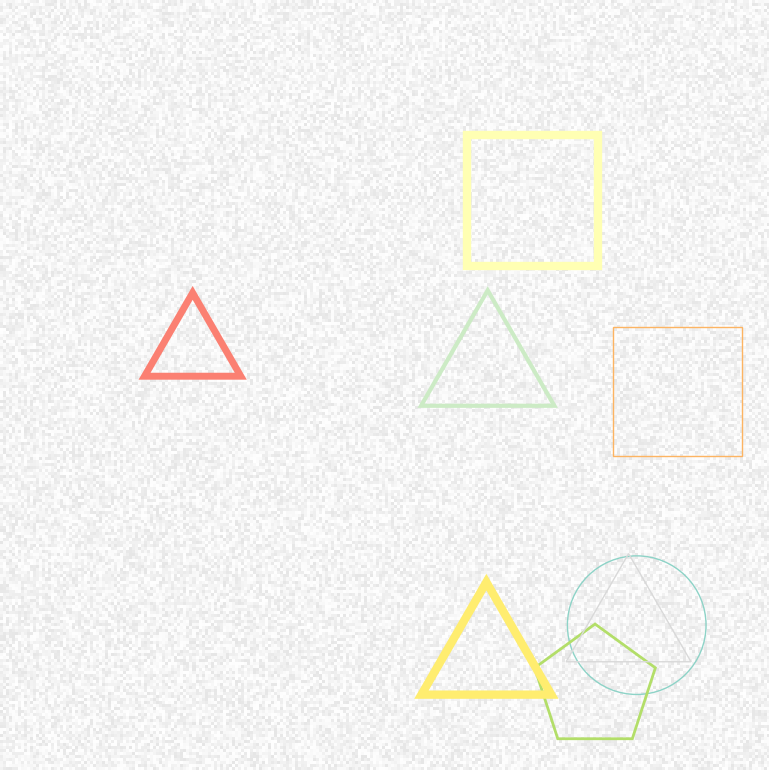[{"shape": "circle", "thickness": 0.5, "radius": 0.45, "center": [0.827, 0.188]}, {"shape": "square", "thickness": 3, "radius": 0.42, "center": [0.691, 0.739]}, {"shape": "triangle", "thickness": 2.5, "radius": 0.36, "center": [0.25, 0.547]}, {"shape": "square", "thickness": 0.5, "radius": 0.42, "center": [0.88, 0.492]}, {"shape": "pentagon", "thickness": 1, "radius": 0.41, "center": [0.773, 0.107]}, {"shape": "triangle", "thickness": 0.5, "radius": 0.47, "center": [0.816, 0.187]}, {"shape": "triangle", "thickness": 1.5, "radius": 0.5, "center": [0.633, 0.523]}, {"shape": "triangle", "thickness": 3, "radius": 0.49, "center": [0.632, 0.147]}]